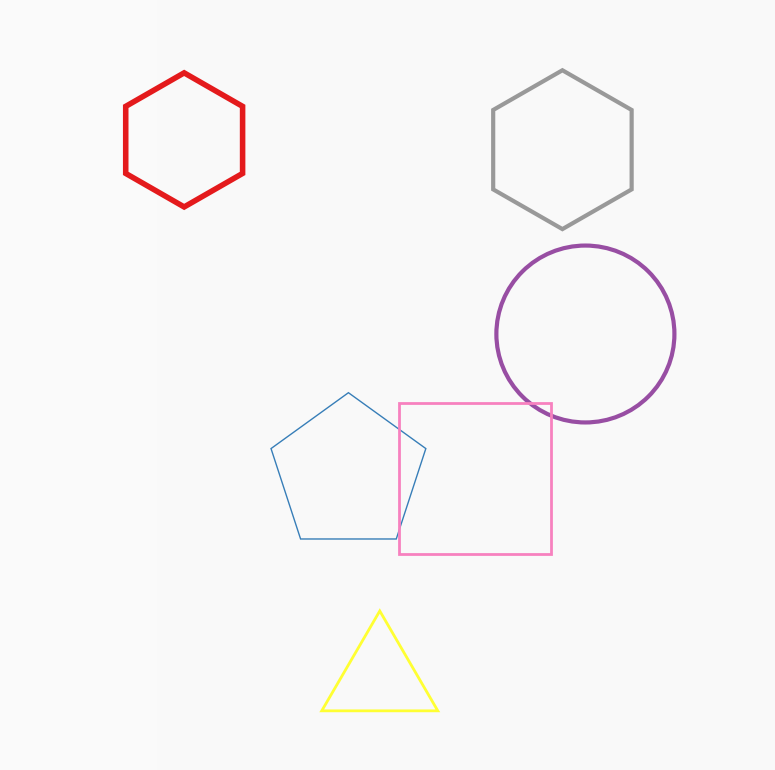[{"shape": "hexagon", "thickness": 2, "radius": 0.44, "center": [0.238, 0.818]}, {"shape": "pentagon", "thickness": 0.5, "radius": 0.53, "center": [0.45, 0.385]}, {"shape": "circle", "thickness": 1.5, "radius": 0.57, "center": [0.755, 0.566]}, {"shape": "triangle", "thickness": 1, "radius": 0.43, "center": [0.49, 0.12]}, {"shape": "square", "thickness": 1, "radius": 0.49, "center": [0.613, 0.379]}, {"shape": "hexagon", "thickness": 1.5, "radius": 0.52, "center": [0.726, 0.806]}]